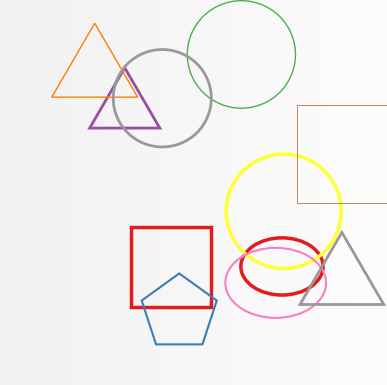[{"shape": "square", "thickness": 2.5, "radius": 0.52, "center": [0.441, 0.307]}, {"shape": "oval", "thickness": 2.5, "radius": 0.53, "center": [0.728, 0.308]}, {"shape": "pentagon", "thickness": 1.5, "radius": 0.51, "center": [0.463, 0.188]}, {"shape": "circle", "thickness": 1, "radius": 0.7, "center": [0.623, 0.859]}, {"shape": "triangle", "thickness": 2, "radius": 0.52, "center": [0.322, 0.72]}, {"shape": "triangle", "thickness": 1, "radius": 0.64, "center": [0.244, 0.812]}, {"shape": "circle", "thickness": 2.5, "radius": 0.74, "center": [0.732, 0.451]}, {"shape": "square", "thickness": 0.5, "radius": 0.63, "center": [0.892, 0.6]}, {"shape": "oval", "thickness": 1.5, "radius": 0.65, "center": [0.711, 0.265]}, {"shape": "circle", "thickness": 2, "radius": 0.63, "center": [0.419, 0.745]}, {"shape": "triangle", "thickness": 2, "radius": 0.62, "center": [0.882, 0.272]}]